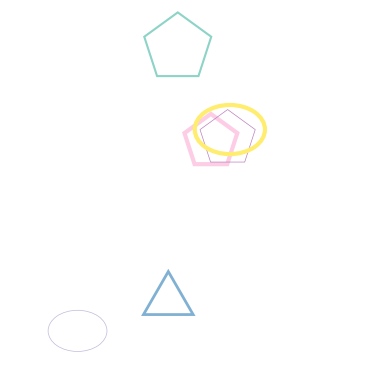[{"shape": "pentagon", "thickness": 1.5, "radius": 0.46, "center": [0.462, 0.876]}, {"shape": "oval", "thickness": 0.5, "radius": 0.38, "center": [0.201, 0.141]}, {"shape": "triangle", "thickness": 2, "radius": 0.37, "center": [0.437, 0.22]}, {"shape": "pentagon", "thickness": 3, "radius": 0.36, "center": [0.548, 0.632]}, {"shape": "pentagon", "thickness": 0.5, "radius": 0.38, "center": [0.591, 0.64]}, {"shape": "oval", "thickness": 3, "radius": 0.46, "center": [0.597, 0.664]}]